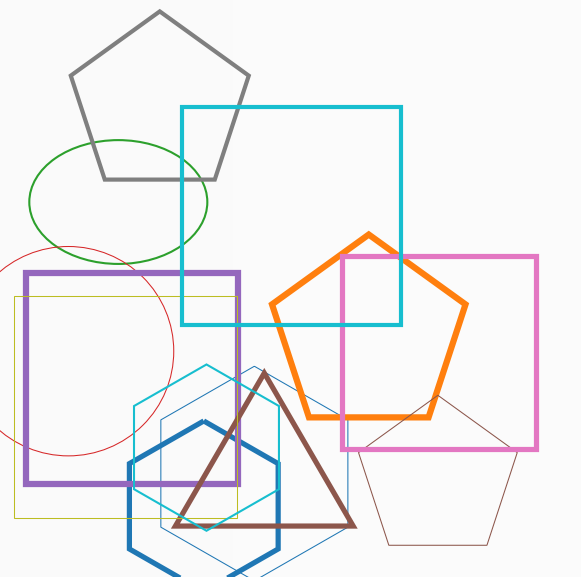[{"shape": "hexagon", "thickness": 2.5, "radius": 0.74, "center": [0.351, 0.122]}, {"shape": "hexagon", "thickness": 0.5, "radius": 0.93, "center": [0.438, 0.179]}, {"shape": "pentagon", "thickness": 3, "radius": 0.88, "center": [0.634, 0.418]}, {"shape": "oval", "thickness": 1, "radius": 0.77, "center": [0.204, 0.649]}, {"shape": "circle", "thickness": 0.5, "radius": 0.91, "center": [0.118, 0.391]}, {"shape": "square", "thickness": 3, "radius": 0.91, "center": [0.227, 0.344]}, {"shape": "pentagon", "thickness": 0.5, "radius": 0.72, "center": [0.753, 0.171]}, {"shape": "triangle", "thickness": 2.5, "radius": 0.88, "center": [0.455, 0.176]}, {"shape": "square", "thickness": 2.5, "radius": 0.83, "center": [0.755, 0.389]}, {"shape": "pentagon", "thickness": 2, "radius": 0.8, "center": [0.275, 0.818]}, {"shape": "square", "thickness": 0.5, "radius": 0.96, "center": [0.216, 0.295]}, {"shape": "square", "thickness": 2, "radius": 0.94, "center": [0.501, 0.624]}, {"shape": "hexagon", "thickness": 1, "radius": 0.72, "center": [0.355, 0.224]}]